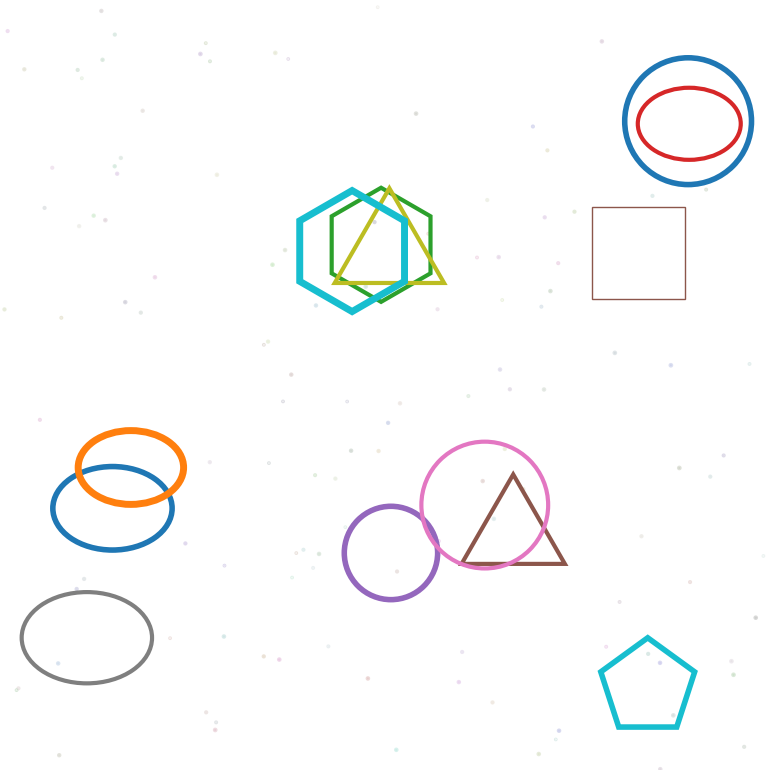[{"shape": "circle", "thickness": 2, "radius": 0.41, "center": [0.894, 0.843]}, {"shape": "oval", "thickness": 2, "radius": 0.39, "center": [0.146, 0.34]}, {"shape": "oval", "thickness": 2.5, "radius": 0.34, "center": [0.17, 0.393]}, {"shape": "hexagon", "thickness": 1.5, "radius": 0.37, "center": [0.495, 0.682]}, {"shape": "oval", "thickness": 1.5, "radius": 0.33, "center": [0.895, 0.839]}, {"shape": "circle", "thickness": 2, "radius": 0.3, "center": [0.508, 0.282]}, {"shape": "triangle", "thickness": 1.5, "radius": 0.39, "center": [0.667, 0.306]}, {"shape": "square", "thickness": 0.5, "radius": 0.3, "center": [0.829, 0.671]}, {"shape": "circle", "thickness": 1.5, "radius": 0.41, "center": [0.63, 0.344]}, {"shape": "oval", "thickness": 1.5, "radius": 0.42, "center": [0.113, 0.172]}, {"shape": "triangle", "thickness": 1.5, "radius": 0.41, "center": [0.506, 0.673]}, {"shape": "hexagon", "thickness": 2.5, "radius": 0.39, "center": [0.457, 0.674]}, {"shape": "pentagon", "thickness": 2, "radius": 0.32, "center": [0.841, 0.108]}]